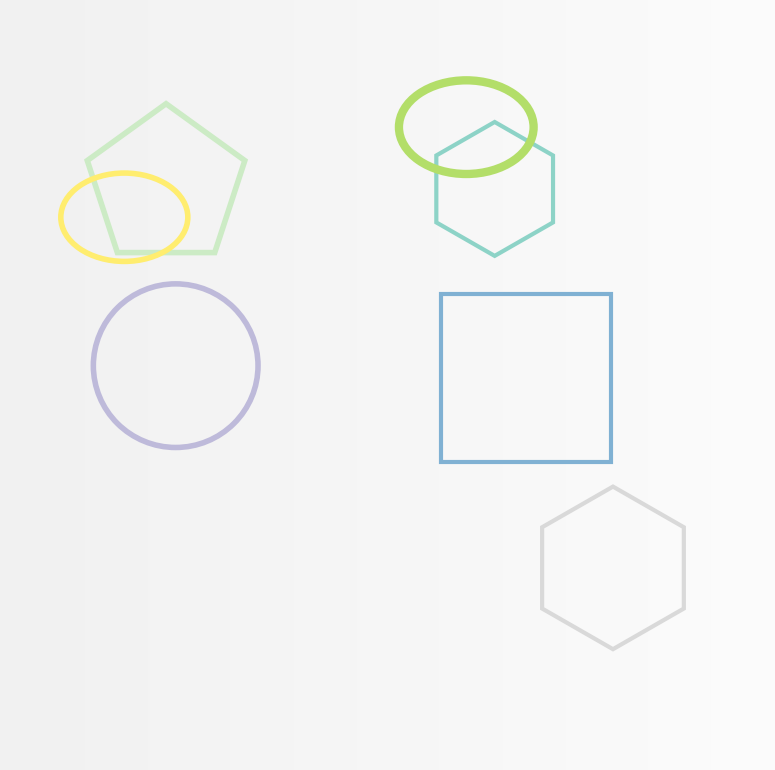[{"shape": "hexagon", "thickness": 1.5, "radius": 0.43, "center": [0.638, 0.755]}, {"shape": "circle", "thickness": 2, "radius": 0.53, "center": [0.227, 0.525]}, {"shape": "square", "thickness": 1.5, "radius": 0.55, "center": [0.679, 0.509]}, {"shape": "oval", "thickness": 3, "radius": 0.43, "center": [0.602, 0.835]}, {"shape": "hexagon", "thickness": 1.5, "radius": 0.53, "center": [0.791, 0.262]}, {"shape": "pentagon", "thickness": 2, "radius": 0.53, "center": [0.214, 0.758]}, {"shape": "oval", "thickness": 2, "radius": 0.41, "center": [0.16, 0.718]}]